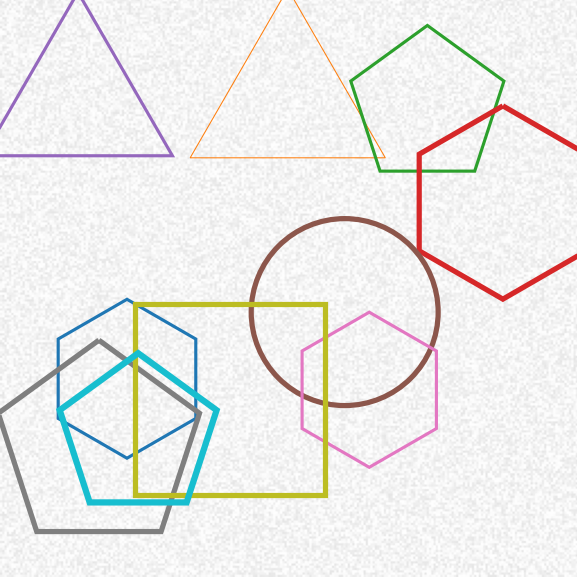[{"shape": "hexagon", "thickness": 1.5, "radius": 0.69, "center": [0.22, 0.343]}, {"shape": "triangle", "thickness": 0.5, "radius": 0.98, "center": [0.498, 0.823]}, {"shape": "pentagon", "thickness": 1.5, "radius": 0.7, "center": [0.74, 0.816]}, {"shape": "hexagon", "thickness": 2.5, "radius": 0.84, "center": [0.871, 0.648]}, {"shape": "triangle", "thickness": 1.5, "radius": 0.94, "center": [0.135, 0.824]}, {"shape": "circle", "thickness": 2.5, "radius": 0.81, "center": [0.597, 0.459]}, {"shape": "hexagon", "thickness": 1.5, "radius": 0.67, "center": [0.639, 0.324]}, {"shape": "pentagon", "thickness": 2.5, "radius": 0.92, "center": [0.171, 0.227]}, {"shape": "square", "thickness": 2.5, "radius": 0.82, "center": [0.398, 0.307]}, {"shape": "pentagon", "thickness": 3, "radius": 0.71, "center": [0.239, 0.245]}]